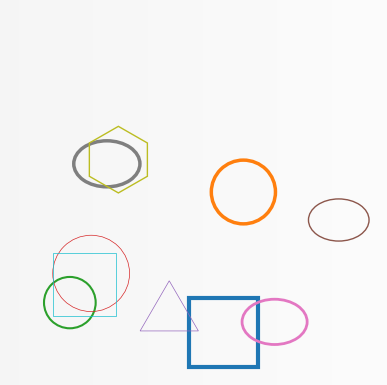[{"shape": "square", "thickness": 3, "radius": 0.45, "center": [0.576, 0.136]}, {"shape": "circle", "thickness": 2.5, "radius": 0.41, "center": [0.628, 0.501]}, {"shape": "circle", "thickness": 1.5, "radius": 0.33, "center": [0.18, 0.214]}, {"shape": "circle", "thickness": 0.5, "radius": 0.5, "center": [0.235, 0.29]}, {"shape": "triangle", "thickness": 0.5, "radius": 0.43, "center": [0.437, 0.184]}, {"shape": "oval", "thickness": 1, "radius": 0.39, "center": [0.874, 0.429]}, {"shape": "oval", "thickness": 2, "radius": 0.42, "center": [0.709, 0.164]}, {"shape": "oval", "thickness": 2.5, "radius": 0.43, "center": [0.276, 0.575]}, {"shape": "hexagon", "thickness": 1, "radius": 0.43, "center": [0.305, 0.585]}, {"shape": "square", "thickness": 0.5, "radius": 0.41, "center": [0.218, 0.262]}]